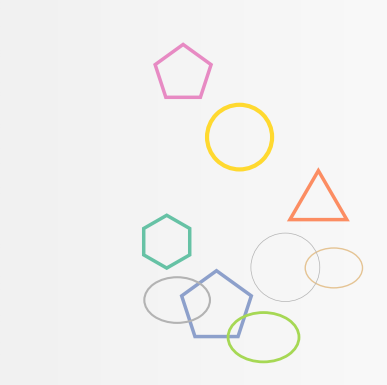[{"shape": "hexagon", "thickness": 2.5, "radius": 0.34, "center": [0.43, 0.372]}, {"shape": "triangle", "thickness": 2.5, "radius": 0.42, "center": [0.822, 0.472]}, {"shape": "pentagon", "thickness": 2.5, "radius": 0.47, "center": [0.559, 0.202]}, {"shape": "pentagon", "thickness": 2.5, "radius": 0.38, "center": [0.473, 0.809]}, {"shape": "oval", "thickness": 2, "radius": 0.46, "center": [0.68, 0.124]}, {"shape": "circle", "thickness": 3, "radius": 0.42, "center": [0.618, 0.644]}, {"shape": "oval", "thickness": 1, "radius": 0.37, "center": [0.862, 0.304]}, {"shape": "circle", "thickness": 0.5, "radius": 0.44, "center": [0.736, 0.306]}, {"shape": "oval", "thickness": 1.5, "radius": 0.42, "center": [0.457, 0.221]}]